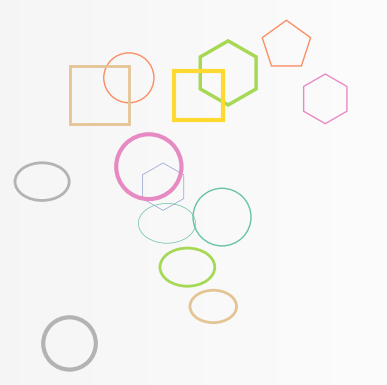[{"shape": "oval", "thickness": 0.5, "radius": 0.37, "center": [0.431, 0.42]}, {"shape": "circle", "thickness": 1, "radius": 0.37, "center": [0.573, 0.436]}, {"shape": "pentagon", "thickness": 1, "radius": 0.33, "center": [0.739, 0.882]}, {"shape": "circle", "thickness": 1, "radius": 0.32, "center": [0.333, 0.798]}, {"shape": "hexagon", "thickness": 0.5, "radius": 0.31, "center": [0.421, 0.515]}, {"shape": "circle", "thickness": 3, "radius": 0.42, "center": [0.384, 0.567]}, {"shape": "hexagon", "thickness": 1, "radius": 0.32, "center": [0.839, 0.743]}, {"shape": "hexagon", "thickness": 2.5, "radius": 0.42, "center": [0.589, 0.811]}, {"shape": "oval", "thickness": 2, "radius": 0.35, "center": [0.484, 0.306]}, {"shape": "square", "thickness": 3, "radius": 0.32, "center": [0.512, 0.753]}, {"shape": "square", "thickness": 2, "radius": 0.38, "center": [0.256, 0.753]}, {"shape": "oval", "thickness": 2, "radius": 0.3, "center": [0.55, 0.204]}, {"shape": "circle", "thickness": 3, "radius": 0.34, "center": [0.179, 0.108]}, {"shape": "oval", "thickness": 2, "radius": 0.35, "center": [0.109, 0.528]}]